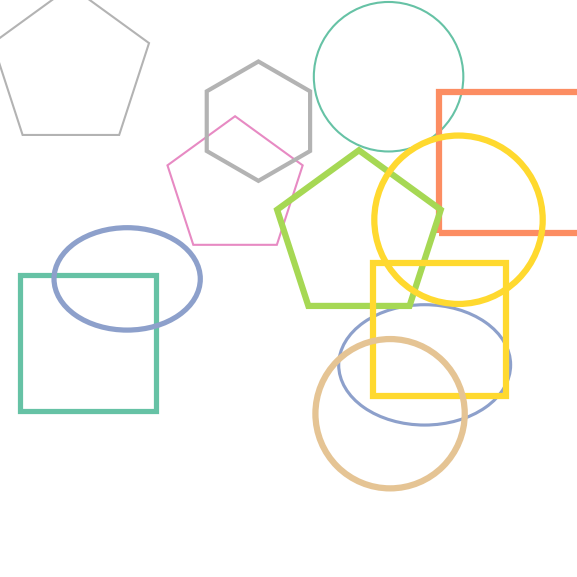[{"shape": "circle", "thickness": 1, "radius": 0.65, "center": [0.673, 0.866]}, {"shape": "square", "thickness": 2.5, "radius": 0.59, "center": [0.152, 0.405]}, {"shape": "square", "thickness": 3, "radius": 0.61, "center": [0.883, 0.718]}, {"shape": "oval", "thickness": 2.5, "radius": 0.63, "center": [0.22, 0.516]}, {"shape": "oval", "thickness": 1.5, "radius": 0.74, "center": [0.735, 0.367]}, {"shape": "pentagon", "thickness": 1, "radius": 0.62, "center": [0.407, 0.675]}, {"shape": "pentagon", "thickness": 3, "radius": 0.74, "center": [0.622, 0.59]}, {"shape": "square", "thickness": 3, "radius": 0.57, "center": [0.761, 0.429]}, {"shape": "circle", "thickness": 3, "radius": 0.73, "center": [0.794, 0.619]}, {"shape": "circle", "thickness": 3, "radius": 0.65, "center": [0.675, 0.283]}, {"shape": "pentagon", "thickness": 1, "radius": 0.71, "center": [0.123, 0.881]}, {"shape": "hexagon", "thickness": 2, "radius": 0.52, "center": [0.447, 0.789]}]